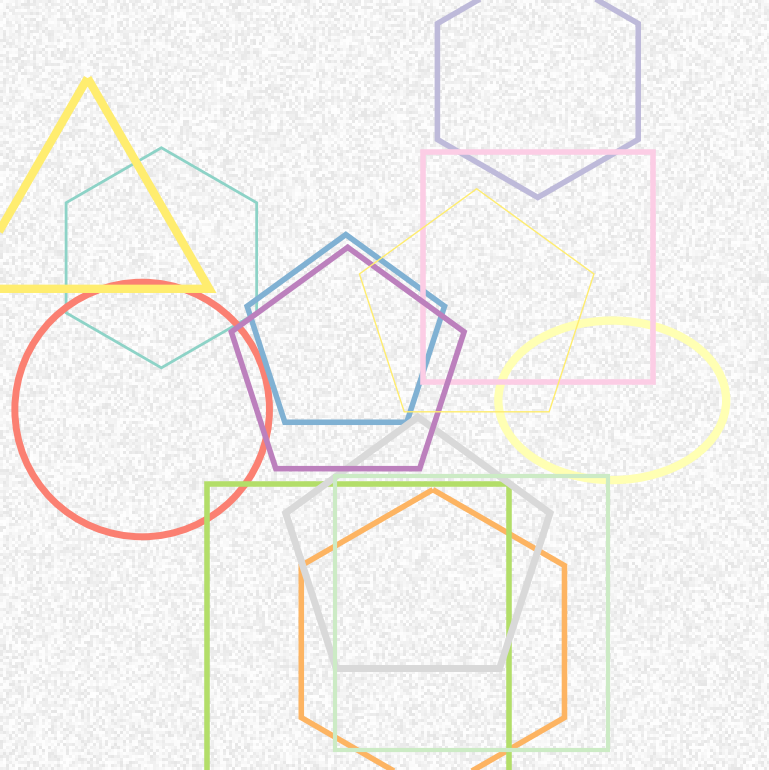[{"shape": "hexagon", "thickness": 1, "radius": 0.71, "center": [0.21, 0.665]}, {"shape": "oval", "thickness": 3, "radius": 0.74, "center": [0.795, 0.48]}, {"shape": "hexagon", "thickness": 2, "radius": 0.75, "center": [0.698, 0.894]}, {"shape": "circle", "thickness": 2.5, "radius": 0.83, "center": [0.185, 0.468]}, {"shape": "pentagon", "thickness": 2, "radius": 0.67, "center": [0.449, 0.561]}, {"shape": "hexagon", "thickness": 2, "radius": 0.99, "center": [0.562, 0.167]}, {"shape": "square", "thickness": 2, "radius": 0.98, "center": [0.465, 0.175]}, {"shape": "square", "thickness": 2, "radius": 0.75, "center": [0.699, 0.653]}, {"shape": "pentagon", "thickness": 2.5, "radius": 0.9, "center": [0.543, 0.278]}, {"shape": "pentagon", "thickness": 2, "radius": 0.79, "center": [0.452, 0.52]}, {"shape": "square", "thickness": 1.5, "radius": 0.89, "center": [0.612, 0.204]}, {"shape": "triangle", "thickness": 3, "radius": 0.91, "center": [0.114, 0.716]}, {"shape": "pentagon", "thickness": 0.5, "radius": 0.8, "center": [0.619, 0.595]}]